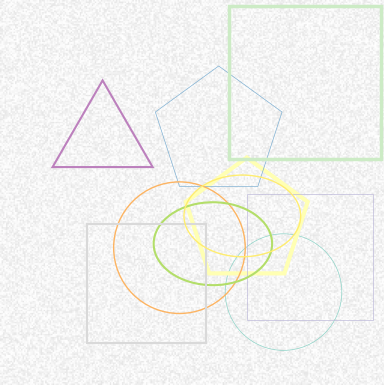[{"shape": "circle", "thickness": 0.5, "radius": 0.76, "center": [0.736, 0.241]}, {"shape": "pentagon", "thickness": 3, "radius": 0.83, "center": [0.641, 0.424]}, {"shape": "square", "thickness": 0.5, "radius": 0.82, "center": [0.806, 0.333]}, {"shape": "pentagon", "thickness": 0.5, "radius": 0.86, "center": [0.568, 0.656]}, {"shape": "circle", "thickness": 1, "radius": 0.85, "center": [0.466, 0.357]}, {"shape": "oval", "thickness": 1.5, "radius": 0.77, "center": [0.553, 0.367]}, {"shape": "square", "thickness": 1.5, "radius": 0.77, "center": [0.38, 0.264]}, {"shape": "triangle", "thickness": 1.5, "radius": 0.75, "center": [0.266, 0.641]}, {"shape": "square", "thickness": 2.5, "radius": 0.99, "center": [0.792, 0.785]}, {"shape": "oval", "thickness": 1, "radius": 0.76, "center": [0.629, 0.439]}]